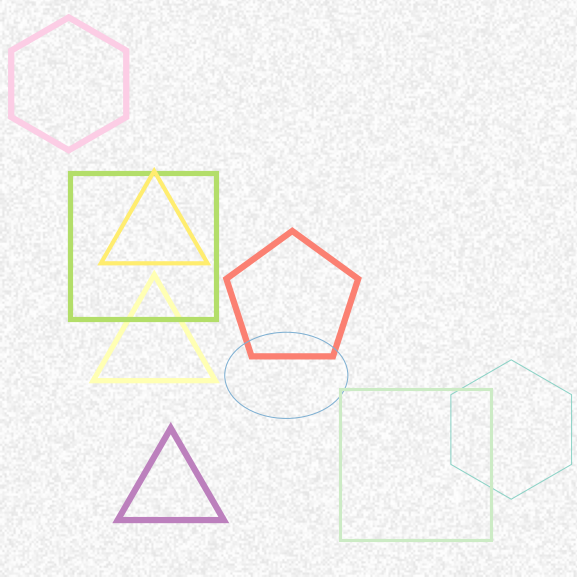[{"shape": "hexagon", "thickness": 0.5, "radius": 0.6, "center": [0.885, 0.255]}, {"shape": "triangle", "thickness": 2.5, "radius": 0.61, "center": [0.267, 0.401]}, {"shape": "pentagon", "thickness": 3, "radius": 0.6, "center": [0.506, 0.479]}, {"shape": "oval", "thickness": 0.5, "radius": 0.53, "center": [0.496, 0.349]}, {"shape": "square", "thickness": 2.5, "radius": 0.63, "center": [0.248, 0.573]}, {"shape": "hexagon", "thickness": 3, "radius": 0.58, "center": [0.119, 0.854]}, {"shape": "triangle", "thickness": 3, "radius": 0.53, "center": [0.296, 0.152]}, {"shape": "square", "thickness": 1.5, "radius": 0.65, "center": [0.72, 0.195]}, {"shape": "triangle", "thickness": 2, "radius": 0.53, "center": [0.267, 0.597]}]